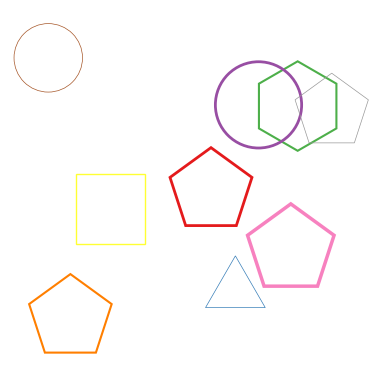[{"shape": "pentagon", "thickness": 2, "radius": 0.56, "center": [0.548, 0.505]}, {"shape": "triangle", "thickness": 0.5, "radius": 0.45, "center": [0.611, 0.246]}, {"shape": "hexagon", "thickness": 1.5, "radius": 0.58, "center": [0.773, 0.725]}, {"shape": "circle", "thickness": 2, "radius": 0.56, "center": [0.671, 0.728]}, {"shape": "pentagon", "thickness": 1.5, "radius": 0.56, "center": [0.183, 0.175]}, {"shape": "square", "thickness": 1, "radius": 0.45, "center": [0.287, 0.458]}, {"shape": "circle", "thickness": 0.5, "radius": 0.44, "center": [0.125, 0.85]}, {"shape": "pentagon", "thickness": 2.5, "radius": 0.59, "center": [0.755, 0.352]}, {"shape": "pentagon", "thickness": 0.5, "radius": 0.5, "center": [0.862, 0.71]}]